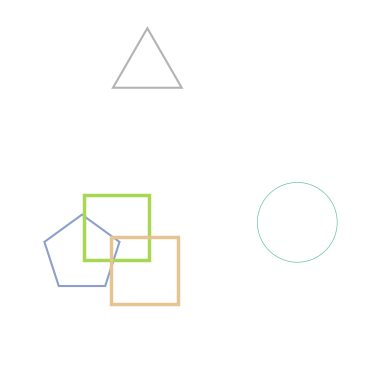[{"shape": "circle", "thickness": 0.5, "radius": 0.52, "center": [0.772, 0.422]}, {"shape": "pentagon", "thickness": 1.5, "radius": 0.51, "center": [0.213, 0.34]}, {"shape": "square", "thickness": 2.5, "radius": 0.42, "center": [0.303, 0.41]}, {"shape": "square", "thickness": 2.5, "radius": 0.43, "center": [0.374, 0.297]}, {"shape": "triangle", "thickness": 1.5, "radius": 0.52, "center": [0.383, 0.824]}]